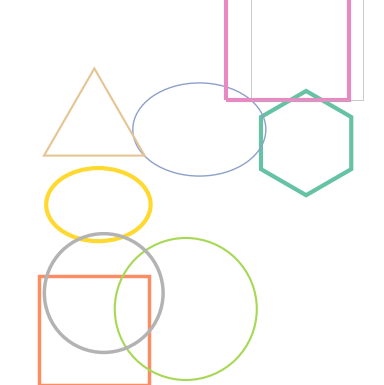[{"shape": "hexagon", "thickness": 3, "radius": 0.68, "center": [0.795, 0.628]}, {"shape": "square", "thickness": 2.5, "radius": 0.71, "center": [0.244, 0.142]}, {"shape": "oval", "thickness": 1, "radius": 0.86, "center": [0.518, 0.664]}, {"shape": "square", "thickness": 3, "radius": 0.8, "center": [0.747, 0.9]}, {"shape": "circle", "thickness": 1.5, "radius": 0.92, "center": [0.483, 0.197]}, {"shape": "oval", "thickness": 3, "radius": 0.68, "center": [0.256, 0.469]}, {"shape": "triangle", "thickness": 1.5, "radius": 0.75, "center": [0.245, 0.671]}, {"shape": "square", "thickness": 0.5, "radius": 0.73, "center": [0.798, 0.886]}, {"shape": "circle", "thickness": 2.5, "radius": 0.77, "center": [0.269, 0.239]}]